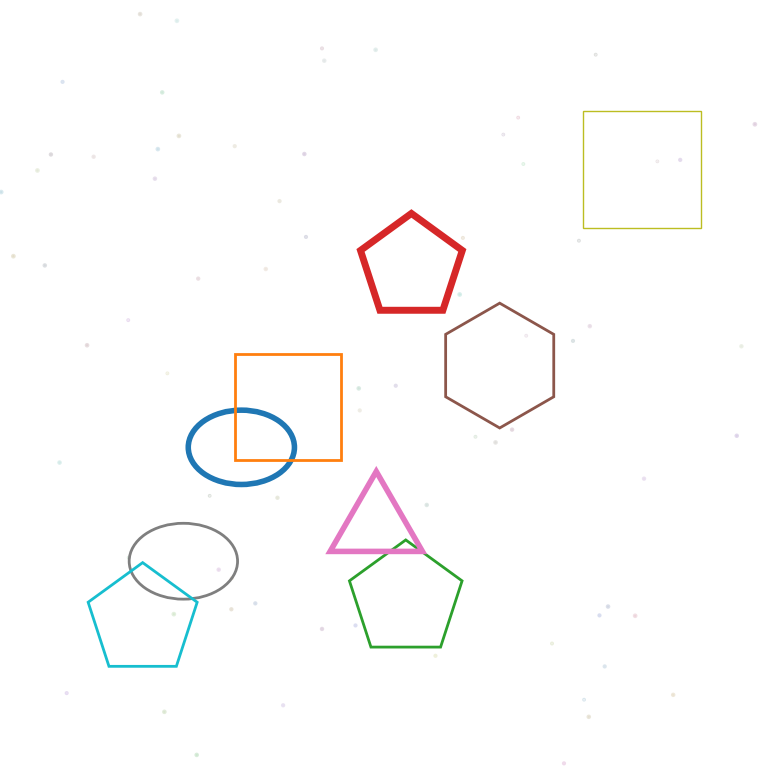[{"shape": "oval", "thickness": 2, "radius": 0.34, "center": [0.313, 0.419]}, {"shape": "square", "thickness": 1, "radius": 0.34, "center": [0.374, 0.472]}, {"shape": "pentagon", "thickness": 1, "radius": 0.38, "center": [0.527, 0.222]}, {"shape": "pentagon", "thickness": 2.5, "radius": 0.35, "center": [0.534, 0.653]}, {"shape": "hexagon", "thickness": 1, "radius": 0.41, "center": [0.649, 0.525]}, {"shape": "triangle", "thickness": 2, "radius": 0.35, "center": [0.489, 0.318]}, {"shape": "oval", "thickness": 1, "radius": 0.35, "center": [0.238, 0.271]}, {"shape": "square", "thickness": 0.5, "radius": 0.38, "center": [0.834, 0.78]}, {"shape": "pentagon", "thickness": 1, "radius": 0.37, "center": [0.185, 0.195]}]